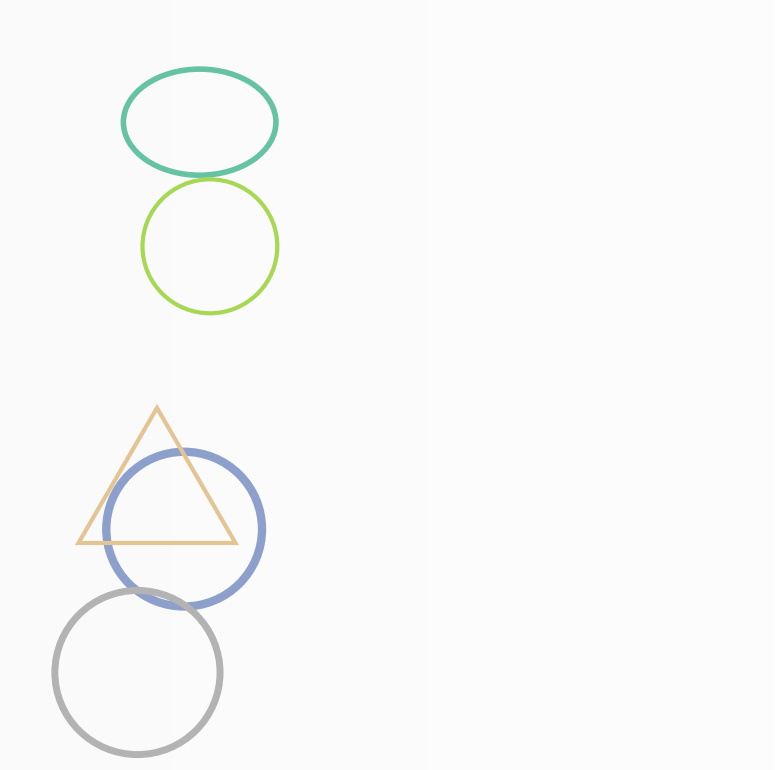[{"shape": "oval", "thickness": 2, "radius": 0.49, "center": [0.258, 0.841]}, {"shape": "circle", "thickness": 3, "radius": 0.5, "center": [0.238, 0.313]}, {"shape": "circle", "thickness": 1.5, "radius": 0.43, "center": [0.271, 0.68]}, {"shape": "triangle", "thickness": 1.5, "radius": 0.58, "center": [0.203, 0.353]}, {"shape": "circle", "thickness": 2.5, "radius": 0.53, "center": [0.177, 0.127]}]